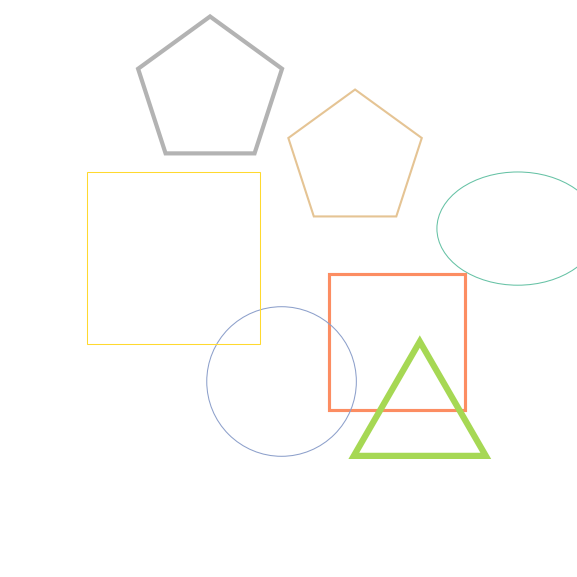[{"shape": "oval", "thickness": 0.5, "radius": 0.7, "center": [0.897, 0.603]}, {"shape": "square", "thickness": 1.5, "radius": 0.59, "center": [0.688, 0.407]}, {"shape": "circle", "thickness": 0.5, "radius": 0.65, "center": [0.488, 0.339]}, {"shape": "triangle", "thickness": 3, "radius": 0.66, "center": [0.727, 0.276]}, {"shape": "square", "thickness": 0.5, "radius": 0.75, "center": [0.301, 0.552]}, {"shape": "pentagon", "thickness": 1, "radius": 0.61, "center": [0.615, 0.723]}, {"shape": "pentagon", "thickness": 2, "radius": 0.66, "center": [0.364, 0.84]}]